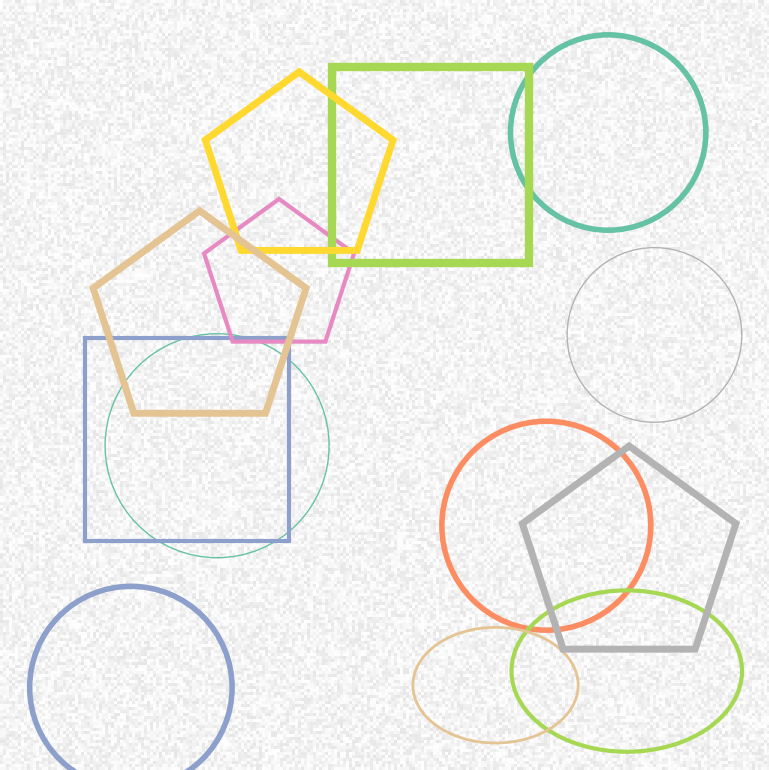[{"shape": "circle", "thickness": 2, "radius": 0.63, "center": [0.79, 0.828]}, {"shape": "circle", "thickness": 0.5, "radius": 0.73, "center": [0.282, 0.421]}, {"shape": "circle", "thickness": 2, "radius": 0.68, "center": [0.71, 0.317]}, {"shape": "square", "thickness": 1.5, "radius": 0.66, "center": [0.243, 0.43]}, {"shape": "circle", "thickness": 2, "radius": 0.66, "center": [0.17, 0.107]}, {"shape": "pentagon", "thickness": 1.5, "radius": 0.51, "center": [0.362, 0.639]}, {"shape": "oval", "thickness": 1.5, "radius": 0.75, "center": [0.814, 0.128]}, {"shape": "square", "thickness": 3, "radius": 0.64, "center": [0.559, 0.786]}, {"shape": "pentagon", "thickness": 2.5, "radius": 0.64, "center": [0.389, 0.779]}, {"shape": "oval", "thickness": 1, "radius": 0.54, "center": [0.644, 0.11]}, {"shape": "pentagon", "thickness": 2.5, "radius": 0.73, "center": [0.259, 0.581]}, {"shape": "circle", "thickness": 0.5, "radius": 0.57, "center": [0.85, 0.565]}, {"shape": "pentagon", "thickness": 2.5, "radius": 0.73, "center": [0.817, 0.275]}]